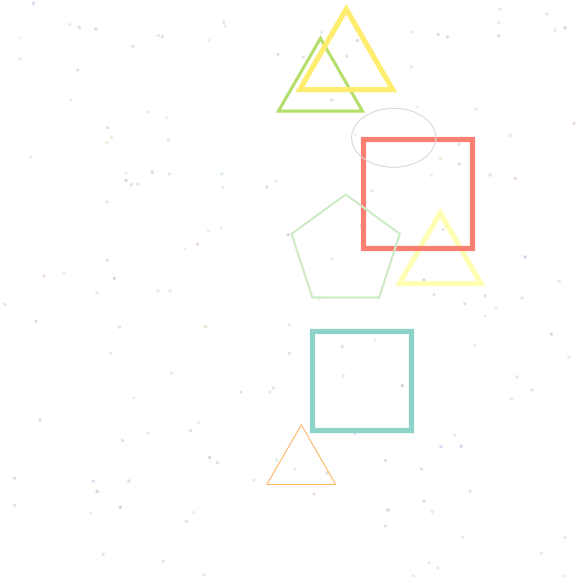[{"shape": "square", "thickness": 2.5, "radius": 0.43, "center": [0.626, 0.341]}, {"shape": "triangle", "thickness": 2.5, "radius": 0.41, "center": [0.762, 0.549]}, {"shape": "square", "thickness": 2.5, "radius": 0.47, "center": [0.724, 0.665]}, {"shape": "triangle", "thickness": 0.5, "radius": 0.34, "center": [0.522, 0.195]}, {"shape": "triangle", "thickness": 1.5, "radius": 0.42, "center": [0.555, 0.849]}, {"shape": "oval", "thickness": 0.5, "radius": 0.36, "center": [0.682, 0.761]}, {"shape": "pentagon", "thickness": 1, "radius": 0.49, "center": [0.599, 0.564]}, {"shape": "triangle", "thickness": 2.5, "radius": 0.46, "center": [0.6, 0.89]}]